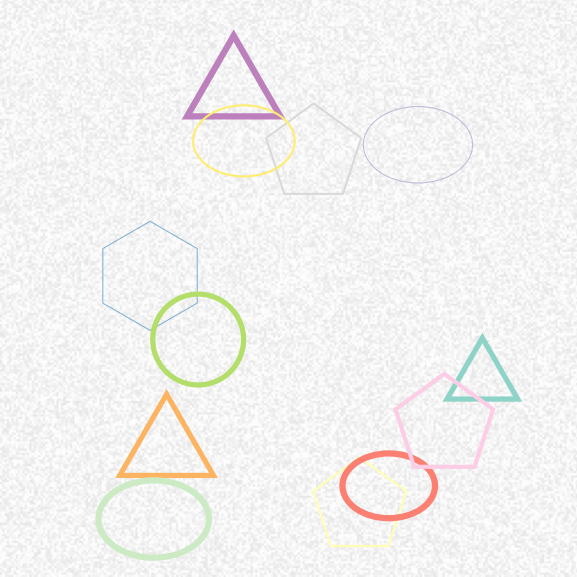[{"shape": "triangle", "thickness": 2.5, "radius": 0.35, "center": [0.835, 0.343]}, {"shape": "pentagon", "thickness": 1, "radius": 0.42, "center": [0.623, 0.122]}, {"shape": "oval", "thickness": 0.5, "radius": 0.47, "center": [0.724, 0.748]}, {"shape": "oval", "thickness": 3, "radius": 0.4, "center": [0.673, 0.158]}, {"shape": "hexagon", "thickness": 0.5, "radius": 0.47, "center": [0.26, 0.522]}, {"shape": "triangle", "thickness": 2.5, "radius": 0.47, "center": [0.289, 0.223]}, {"shape": "circle", "thickness": 2.5, "radius": 0.39, "center": [0.343, 0.411]}, {"shape": "pentagon", "thickness": 2, "radius": 0.44, "center": [0.769, 0.263]}, {"shape": "pentagon", "thickness": 1, "radius": 0.43, "center": [0.543, 0.733]}, {"shape": "triangle", "thickness": 3, "radius": 0.47, "center": [0.405, 0.844]}, {"shape": "oval", "thickness": 3, "radius": 0.48, "center": [0.266, 0.1]}, {"shape": "oval", "thickness": 1, "radius": 0.44, "center": [0.422, 0.755]}]